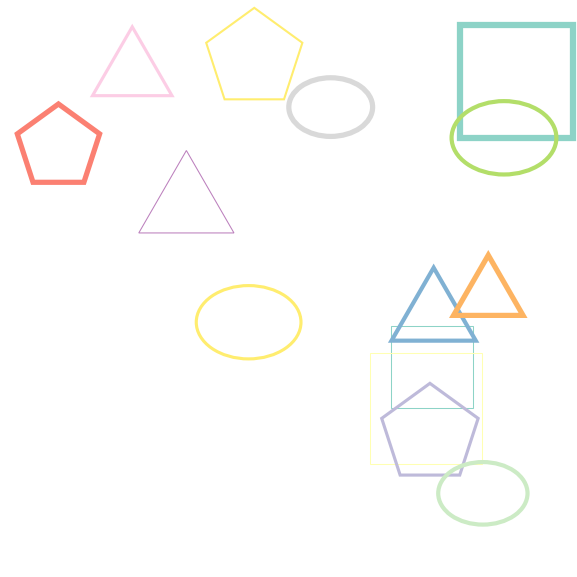[{"shape": "square", "thickness": 0.5, "radius": 0.36, "center": [0.748, 0.364]}, {"shape": "square", "thickness": 3, "radius": 0.49, "center": [0.894, 0.858]}, {"shape": "square", "thickness": 0.5, "radius": 0.48, "center": [0.737, 0.292]}, {"shape": "pentagon", "thickness": 1.5, "radius": 0.44, "center": [0.744, 0.248]}, {"shape": "pentagon", "thickness": 2.5, "radius": 0.37, "center": [0.101, 0.744]}, {"shape": "triangle", "thickness": 2, "radius": 0.42, "center": [0.751, 0.451]}, {"shape": "triangle", "thickness": 2.5, "radius": 0.35, "center": [0.846, 0.488]}, {"shape": "oval", "thickness": 2, "radius": 0.45, "center": [0.873, 0.761]}, {"shape": "triangle", "thickness": 1.5, "radius": 0.4, "center": [0.229, 0.873]}, {"shape": "oval", "thickness": 2.5, "radius": 0.36, "center": [0.573, 0.814]}, {"shape": "triangle", "thickness": 0.5, "radius": 0.48, "center": [0.323, 0.643]}, {"shape": "oval", "thickness": 2, "radius": 0.39, "center": [0.836, 0.145]}, {"shape": "pentagon", "thickness": 1, "radius": 0.44, "center": [0.44, 0.898]}, {"shape": "oval", "thickness": 1.5, "radius": 0.45, "center": [0.431, 0.441]}]